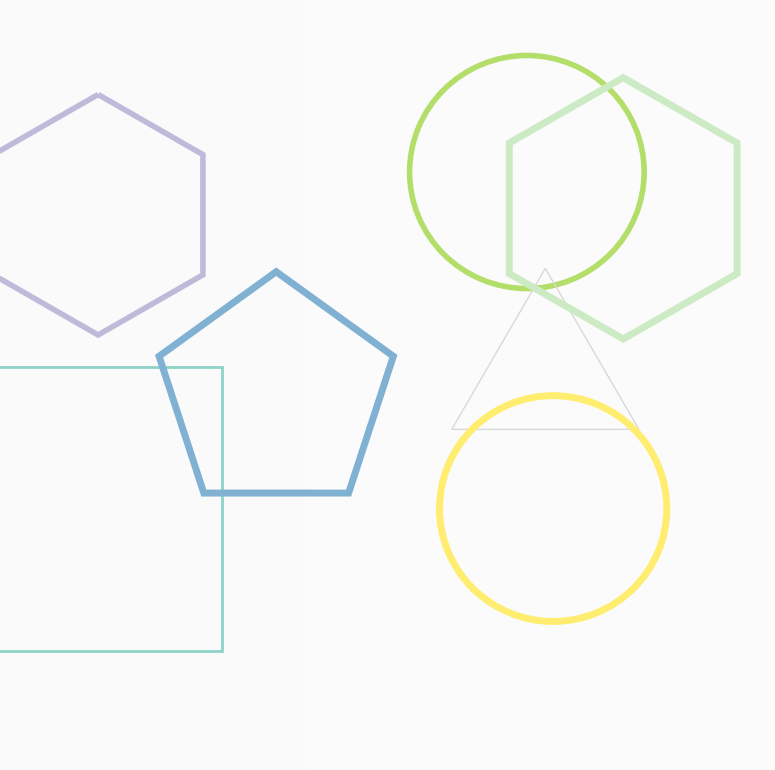[{"shape": "square", "thickness": 1, "radius": 0.92, "center": [0.101, 0.339]}, {"shape": "hexagon", "thickness": 2, "radius": 0.78, "center": [0.127, 0.721]}, {"shape": "pentagon", "thickness": 2.5, "radius": 0.79, "center": [0.356, 0.488]}, {"shape": "circle", "thickness": 2, "radius": 0.76, "center": [0.68, 0.777]}, {"shape": "triangle", "thickness": 0.5, "radius": 0.7, "center": [0.704, 0.512]}, {"shape": "hexagon", "thickness": 2.5, "radius": 0.85, "center": [0.804, 0.729]}, {"shape": "circle", "thickness": 2.5, "radius": 0.73, "center": [0.714, 0.34]}]